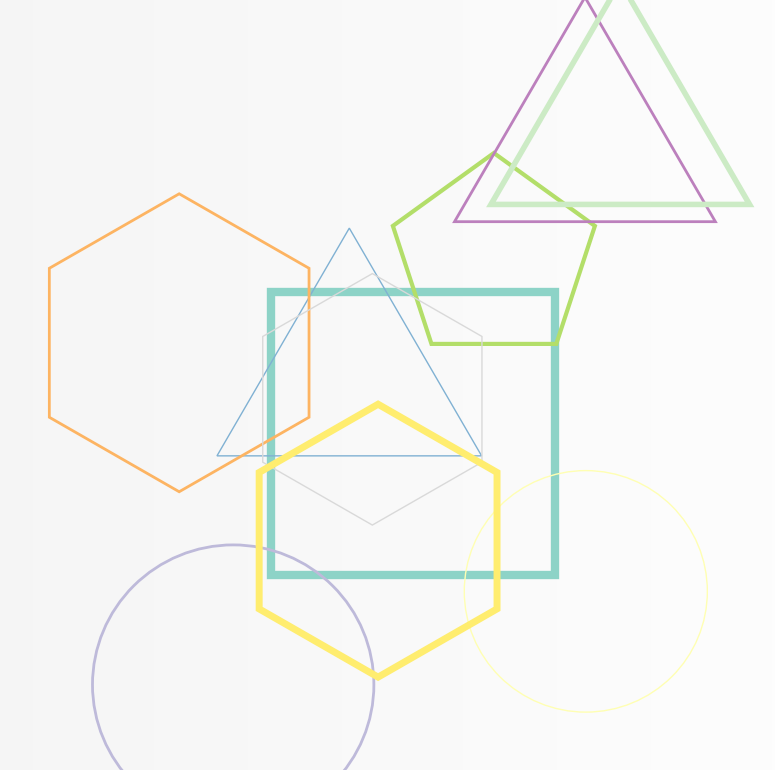[{"shape": "square", "thickness": 3, "radius": 0.92, "center": [0.533, 0.437]}, {"shape": "circle", "thickness": 0.5, "radius": 0.78, "center": [0.756, 0.232]}, {"shape": "circle", "thickness": 1, "radius": 0.91, "center": [0.301, 0.111]}, {"shape": "triangle", "thickness": 0.5, "radius": 0.99, "center": [0.451, 0.507]}, {"shape": "hexagon", "thickness": 1, "radius": 0.97, "center": [0.231, 0.555]}, {"shape": "pentagon", "thickness": 1.5, "radius": 0.69, "center": [0.637, 0.664]}, {"shape": "hexagon", "thickness": 0.5, "radius": 0.82, "center": [0.48, 0.481]}, {"shape": "triangle", "thickness": 1, "radius": 0.97, "center": [0.755, 0.809]}, {"shape": "triangle", "thickness": 2, "radius": 0.96, "center": [0.8, 0.831]}, {"shape": "hexagon", "thickness": 2.5, "radius": 0.89, "center": [0.488, 0.298]}]